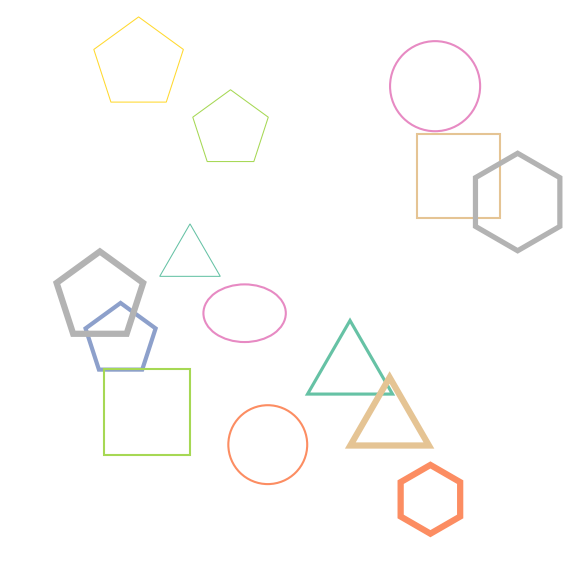[{"shape": "triangle", "thickness": 1.5, "radius": 0.42, "center": [0.606, 0.359]}, {"shape": "triangle", "thickness": 0.5, "radius": 0.3, "center": [0.329, 0.551]}, {"shape": "hexagon", "thickness": 3, "radius": 0.3, "center": [0.745, 0.135]}, {"shape": "circle", "thickness": 1, "radius": 0.34, "center": [0.464, 0.229]}, {"shape": "pentagon", "thickness": 2, "radius": 0.32, "center": [0.209, 0.411]}, {"shape": "oval", "thickness": 1, "radius": 0.36, "center": [0.424, 0.457]}, {"shape": "circle", "thickness": 1, "radius": 0.39, "center": [0.753, 0.85]}, {"shape": "square", "thickness": 1, "radius": 0.37, "center": [0.254, 0.286]}, {"shape": "pentagon", "thickness": 0.5, "radius": 0.34, "center": [0.399, 0.775]}, {"shape": "pentagon", "thickness": 0.5, "radius": 0.41, "center": [0.24, 0.888]}, {"shape": "triangle", "thickness": 3, "radius": 0.39, "center": [0.675, 0.267]}, {"shape": "square", "thickness": 1, "radius": 0.36, "center": [0.794, 0.694]}, {"shape": "hexagon", "thickness": 2.5, "radius": 0.42, "center": [0.896, 0.649]}, {"shape": "pentagon", "thickness": 3, "radius": 0.39, "center": [0.173, 0.485]}]